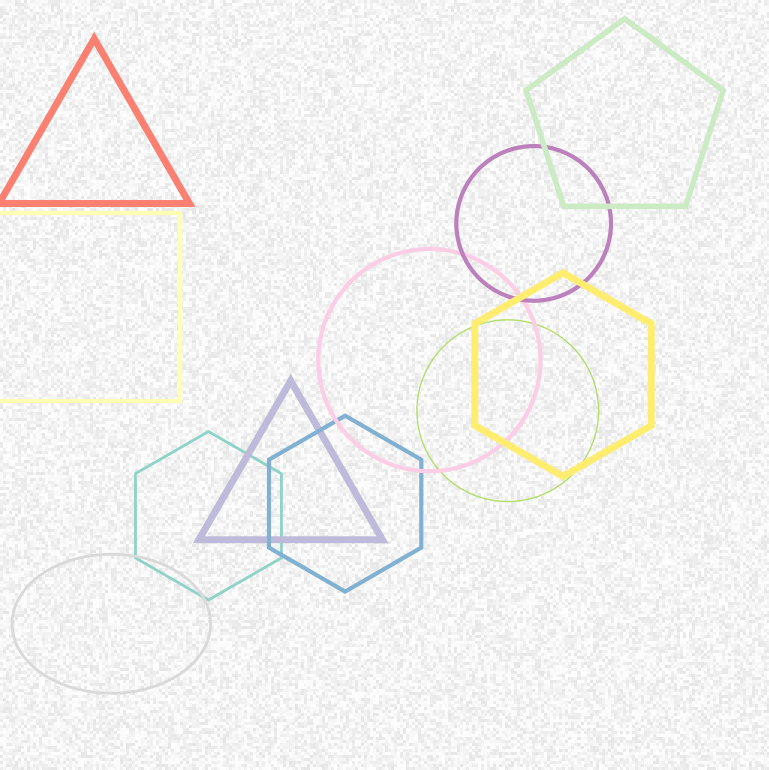[{"shape": "hexagon", "thickness": 1, "radius": 0.55, "center": [0.271, 0.33]}, {"shape": "square", "thickness": 1.5, "radius": 0.61, "center": [0.111, 0.601]}, {"shape": "triangle", "thickness": 2.5, "radius": 0.69, "center": [0.378, 0.368]}, {"shape": "triangle", "thickness": 2.5, "radius": 0.71, "center": [0.122, 0.807]}, {"shape": "hexagon", "thickness": 1.5, "radius": 0.57, "center": [0.448, 0.346]}, {"shape": "circle", "thickness": 0.5, "radius": 0.59, "center": [0.659, 0.467]}, {"shape": "circle", "thickness": 1.5, "radius": 0.72, "center": [0.558, 0.532]}, {"shape": "oval", "thickness": 1, "radius": 0.64, "center": [0.145, 0.19]}, {"shape": "circle", "thickness": 1.5, "radius": 0.5, "center": [0.693, 0.71]}, {"shape": "pentagon", "thickness": 2, "radius": 0.67, "center": [0.811, 0.841]}, {"shape": "hexagon", "thickness": 2.5, "radius": 0.66, "center": [0.731, 0.514]}]